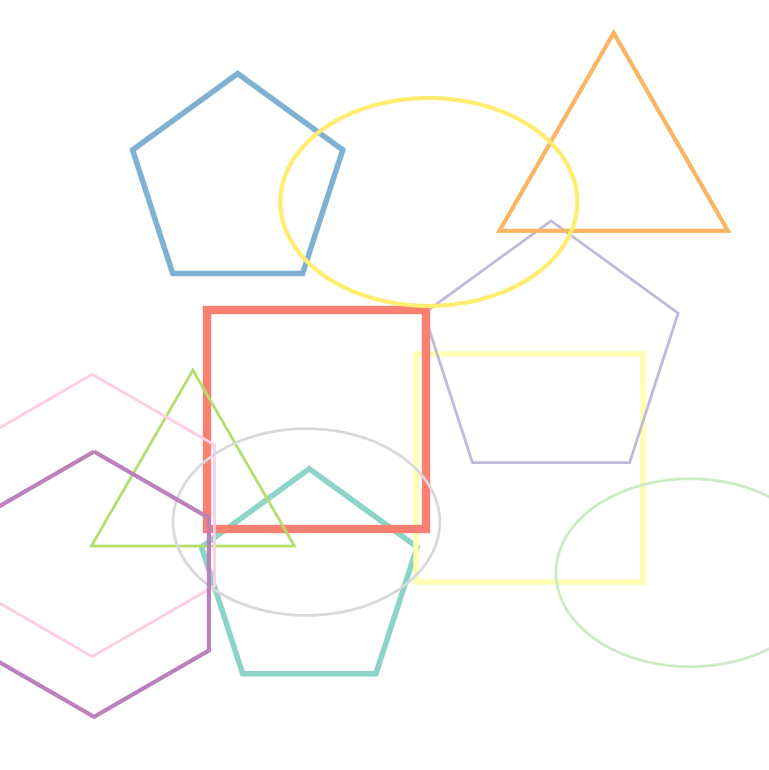[{"shape": "pentagon", "thickness": 2, "radius": 0.74, "center": [0.402, 0.244]}, {"shape": "square", "thickness": 2, "radius": 0.74, "center": [0.687, 0.392]}, {"shape": "pentagon", "thickness": 1, "radius": 0.87, "center": [0.716, 0.54]}, {"shape": "square", "thickness": 3, "radius": 0.71, "center": [0.411, 0.456]}, {"shape": "pentagon", "thickness": 2, "radius": 0.72, "center": [0.309, 0.761]}, {"shape": "triangle", "thickness": 1.5, "radius": 0.86, "center": [0.797, 0.786]}, {"shape": "triangle", "thickness": 1, "radius": 0.76, "center": [0.251, 0.367]}, {"shape": "hexagon", "thickness": 1, "radius": 0.92, "center": [0.12, 0.331]}, {"shape": "oval", "thickness": 1, "radius": 0.87, "center": [0.398, 0.322]}, {"shape": "hexagon", "thickness": 1.5, "radius": 0.86, "center": [0.122, 0.241]}, {"shape": "oval", "thickness": 1, "radius": 0.87, "center": [0.896, 0.256]}, {"shape": "oval", "thickness": 1.5, "radius": 0.96, "center": [0.557, 0.738]}]